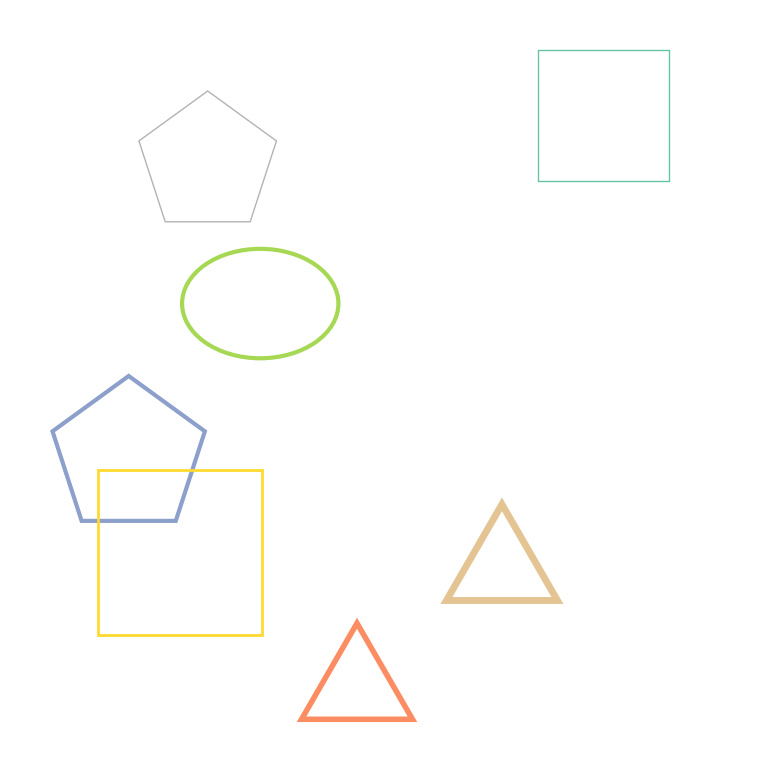[{"shape": "square", "thickness": 0.5, "radius": 0.43, "center": [0.784, 0.85]}, {"shape": "triangle", "thickness": 2, "radius": 0.42, "center": [0.464, 0.107]}, {"shape": "pentagon", "thickness": 1.5, "radius": 0.52, "center": [0.167, 0.408]}, {"shape": "oval", "thickness": 1.5, "radius": 0.51, "center": [0.338, 0.606]}, {"shape": "square", "thickness": 1, "radius": 0.53, "center": [0.234, 0.283]}, {"shape": "triangle", "thickness": 2.5, "radius": 0.42, "center": [0.652, 0.262]}, {"shape": "pentagon", "thickness": 0.5, "radius": 0.47, "center": [0.27, 0.788]}]